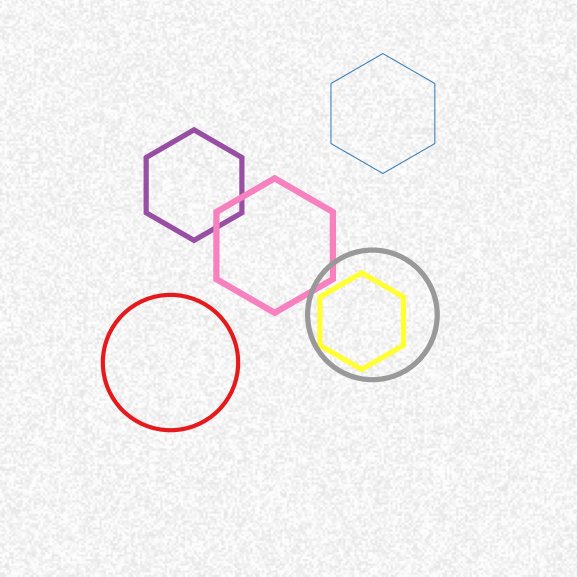[{"shape": "circle", "thickness": 2, "radius": 0.59, "center": [0.295, 0.371]}, {"shape": "hexagon", "thickness": 0.5, "radius": 0.52, "center": [0.663, 0.803]}, {"shape": "hexagon", "thickness": 2.5, "radius": 0.48, "center": [0.336, 0.679]}, {"shape": "hexagon", "thickness": 2.5, "radius": 0.42, "center": [0.626, 0.443]}, {"shape": "hexagon", "thickness": 3, "radius": 0.58, "center": [0.476, 0.574]}, {"shape": "circle", "thickness": 2.5, "radius": 0.56, "center": [0.645, 0.454]}]